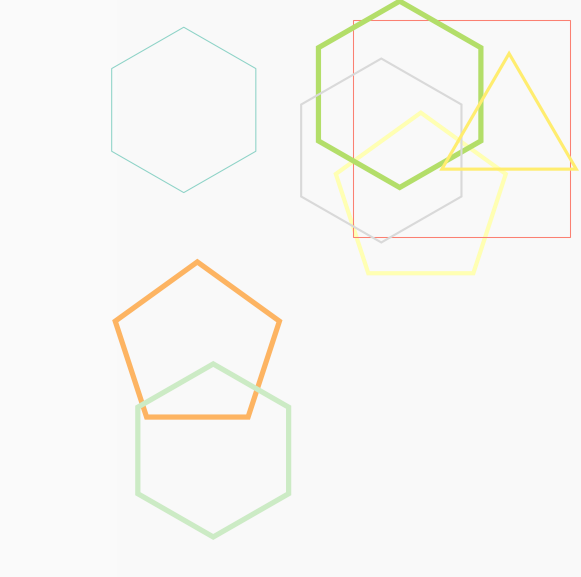[{"shape": "hexagon", "thickness": 0.5, "radius": 0.72, "center": [0.316, 0.809]}, {"shape": "pentagon", "thickness": 2, "radius": 0.77, "center": [0.724, 0.65]}, {"shape": "square", "thickness": 0.5, "radius": 0.94, "center": [0.794, 0.777]}, {"shape": "pentagon", "thickness": 2.5, "radius": 0.74, "center": [0.34, 0.397]}, {"shape": "hexagon", "thickness": 2.5, "radius": 0.81, "center": [0.688, 0.836]}, {"shape": "hexagon", "thickness": 1, "radius": 0.8, "center": [0.656, 0.739]}, {"shape": "hexagon", "thickness": 2.5, "radius": 0.75, "center": [0.367, 0.219]}, {"shape": "triangle", "thickness": 1.5, "radius": 0.67, "center": [0.876, 0.773]}]